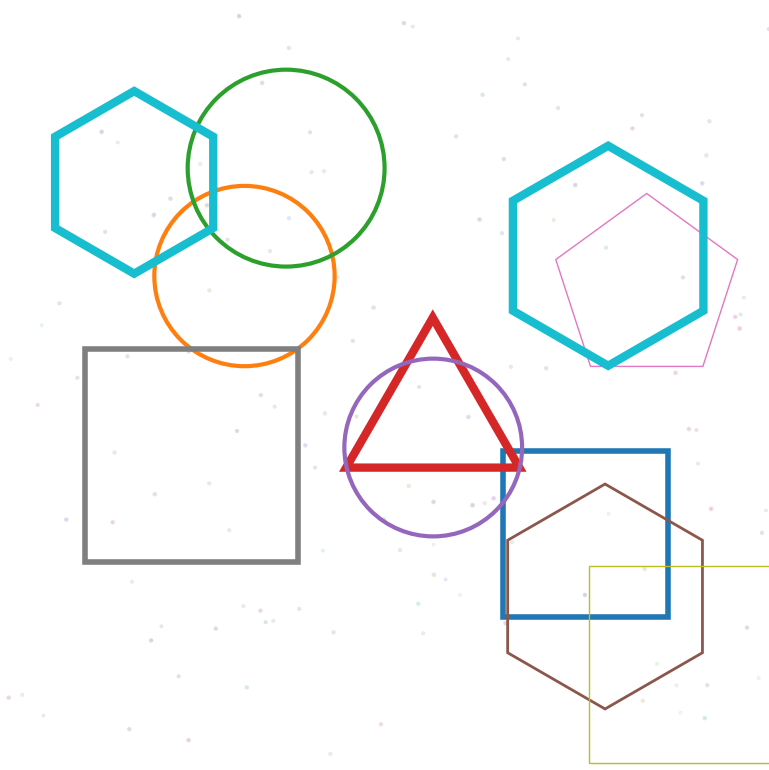[{"shape": "square", "thickness": 2, "radius": 0.54, "center": [0.76, 0.306]}, {"shape": "circle", "thickness": 1.5, "radius": 0.59, "center": [0.317, 0.642]}, {"shape": "circle", "thickness": 1.5, "radius": 0.64, "center": [0.372, 0.782]}, {"shape": "triangle", "thickness": 3, "radius": 0.65, "center": [0.562, 0.458]}, {"shape": "circle", "thickness": 1.5, "radius": 0.58, "center": [0.563, 0.419]}, {"shape": "hexagon", "thickness": 1, "radius": 0.73, "center": [0.786, 0.225]}, {"shape": "pentagon", "thickness": 0.5, "radius": 0.62, "center": [0.84, 0.625]}, {"shape": "square", "thickness": 2, "radius": 0.69, "center": [0.249, 0.408]}, {"shape": "square", "thickness": 0.5, "radius": 0.64, "center": [0.894, 0.137]}, {"shape": "hexagon", "thickness": 3, "radius": 0.59, "center": [0.174, 0.763]}, {"shape": "hexagon", "thickness": 3, "radius": 0.71, "center": [0.79, 0.668]}]